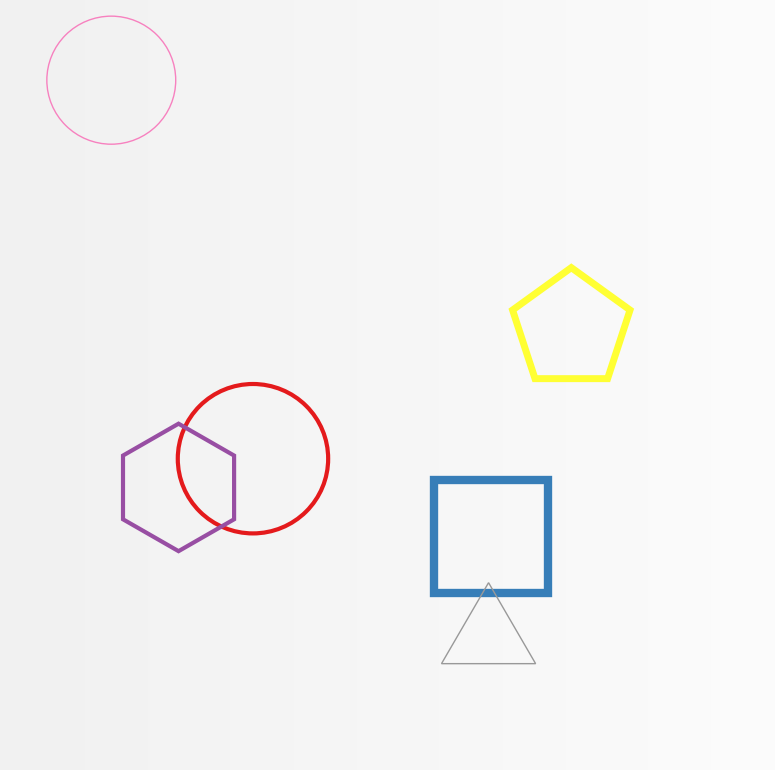[{"shape": "circle", "thickness": 1.5, "radius": 0.49, "center": [0.326, 0.404]}, {"shape": "square", "thickness": 3, "radius": 0.37, "center": [0.634, 0.303]}, {"shape": "hexagon", "thickness": 1.5, "radius": 0.41, "center": [0.23, 0.367]}, {"shape": "pentagon", "thickness": 2.5, "radius": 0.4, "center": [0.737, 0.573]}, {"shape": "circle", "thickness": 0.5, "radius": 0.42, "center": [0.144, 0.896]}, {"shape": "triangle", "thickness": 0.5, "radius": 0.35, "center": [0.63, 0.173]}]